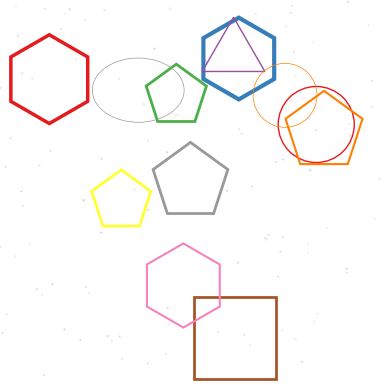[{"shape": "hexagon", "thickness": 2.5, "radius": 0.58, "center": [0.128, 0.794]}, {"shape": "circle", "thickness": 1, "radius": 0.49, "center": [0.821, 0.677]}, {"shape": "hexagon", "thickness": 3, "radius": 0.53, "center": [0.62, 0.848]}, {"shape": "pentagon", "thickness": 2, "radius": 0.41, "center": [0.458, 0.751]}, {"shape": "triangle", "thickness": 1, "radius": 0.47, "center": [0.607, 0.861]}, {"shape": "pentagon", "thickness": 1.5, "radius": 0.53, "center": [0.842, 0.659]}, {"shape": "circle", "thickness": 0.5, "radius": 0.42, "center": [0.74, 0.752]}, {"shape": "pentagon", "thickness": 2, "radius": 0.4, "center": [0.315, 0.478]}, {"shape": "square", "thickness": 2, "radius": 0.53, "center": [0.61, 0.122]}, {"shape": "hexagon", "thickness": 1.5, "radius": 0.55, "center": [0.476, 0.258]}, {"shape": "pentagon", "thickness": 2, "radius": 0.51, "center": [0.495, 0.528]}, {"shape": "oval", "thickness": 0.5, "radius": 0.6, "center": [0.359, 0.766]}]